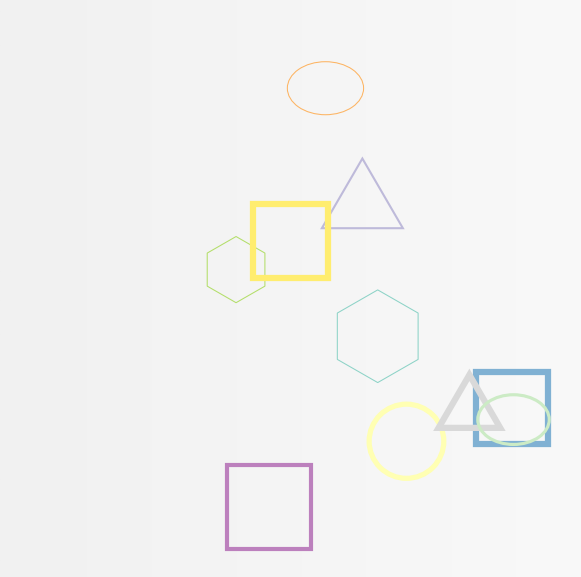[{"shape": "hexagon", "thickness": 0.5, "radius": 0.4, "center": [0.65, 0.417]}, {"shape": "circle", "thickness": 2.5, "radius": 0.32, "center": [0.699, 0.235]}, {"shape": "triangle", "thickness": 1, "radius": 0.4, "center": [0.623, 0.644]}, {"shape": "square", "thickness": 3, "radius": 0.31, "center": [0.881, 0.293]}, {"shape": "oval", "thickness": 0.5, "radius": 0.33, "center": [0.56, 0.846]}, {"shape": "hexagon", "thickness": 0.5, "radius": 0.29, "center": [0.406, 0.532]}, {"shape": "triangle", "thickness": 3, "radius": 0.31, "center": [0.808, 0.289]}, {"shape": "square", "thickness": 2, "radius": 0.36, "center": [0.463, 0.122]}, {"shape": "oval", "thickness": 1.5, "radius": 0.31, "center": [0.883, 0.273]}, {"shape": "square", "thickness": 3, "radius": 0.32, "center": [0.5, 0.582]}]